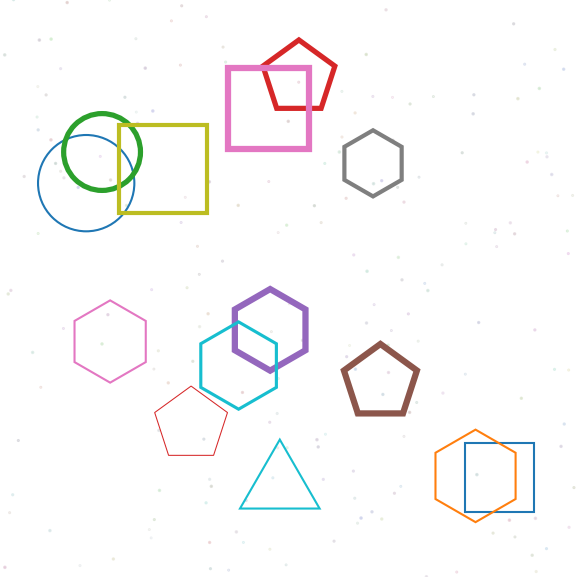[{"shape": "square", "thickness": 1, "radius": 0.3, "center": [0.865, 0.173]}, {"shape": "circle", "thickness": 1, "radius": 0.42, "center": [0.149, 0.682]}, {"shape": "hexagon", "thickness": 1, "radius": 0.4, "center": [0.823, 0.175]}, {"shape": "circle", "thickness": 2.5, "radius": 0.33, "center": [0.177, 0.736]}, {"shape": "pentagon", "thickness": 0.5, "radius": 0.33, "center": [0.331, 0.264]}, {"shape": "pentagon", "thickness": 2.5, "radius": 0.33, "center": [0.518, 0.864]}, {"shape": "hexagon", "thickness": 3, "radius": 0.35, "center": [0.468, 0.428]}, {"shape": "pentagon", "thickness": 3, "radius": 0.33, "center": [0.659, 0.337]}, {"shape": "square", "thickness": 3, "radius": 0.35, "center": [0.465, 0.812]}, {"shape": "hexagon", "thickness": 1, "radius": 0.36, "center": [0.191, 0.408]}, {"shape": "hexagon", "thickness": 2, "radius": 0.29, "center": [0.646, 0.716]}, {"shape": "square", "thickness": 2, "radius": 0.38, "center": [0.282, 0.707]}, {"shape": "hexagon", "thickness": 1.5, "radius": 0.38, "center": [0.413, 0.366]}, {"shape": "triangle", "thickness": 1, "radius": 0.4, "center": [0.485, 0.158]}]